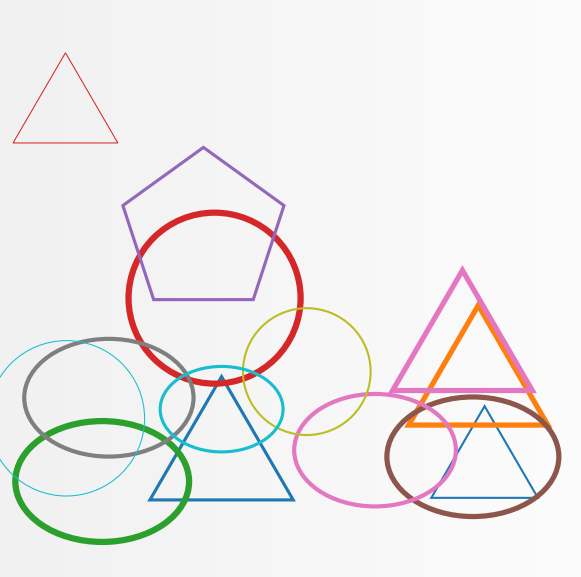[{"shape": "triangle", "thickness": 1, "radius": 0.53, "center": [0.834, 0.19]}, {"shape": "triangle", "thickness": 1.5, "radius": 0.71, "center": [0.381, 0.205]}, {"shape": "triangle", "thickness": 2.5, "radius": 0.69, "center": [0.823, 0.332]}, {"shape": "oval", "thickness": 3, "radius": 0.75, "center": [0.176, 0.165]}, {"shape": "triangle", "thickness": 0.5, "radius": 0.52, "center": [0.113, 0.804]}, {"shape": "circle", "thickness": 3, "radius": 0.74, "center": [0.369, 0.483]}, {"shape": "pentagon", "thickness": 1.5, "radius": 0.73, "center": [0.35, 0.598]}, {"shape": "oval", "thickness": 2.5, "radius": 0.74, "center": [0.814, 0.208]}, {"shape": "triangle", "thickness": 2.5, "radius": 0.69, "center": [0.796, 0.392]}, {"shape": "oval", "thickness": 2, "radius": 0.7, "center": [0.645, 0.22]}, {"shape": "oval", "thickness": 2, "radius": 0.73, "center": [0.187, 0.31]}, {"shape": "circle", "thickness": 1, "radius": 0.55, "center": [0.528, 0.356]}, {"shape": "oval", "thickness": 1.5, "radius": 0.53, "center": [0.381, 0.291]}, {"shape": "circle", "thickness": 0.5, "radius": 0.67, "center": [0.114, 0.275]}]